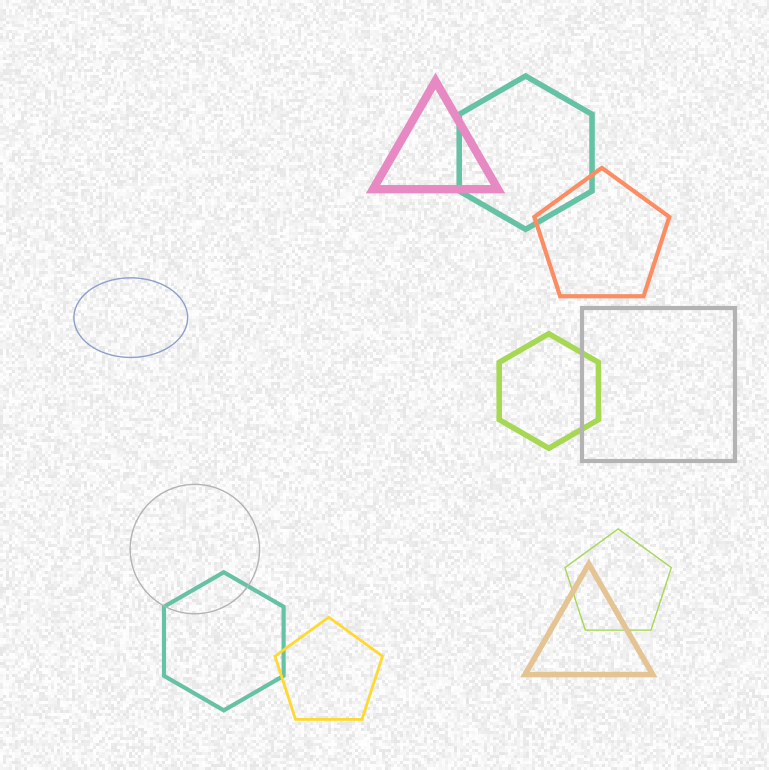[{"shape": "hexagon", "thickness": 1.5, "radius": 0.45, "center": [0.291, 0.167]}, {"shape": "hexagon", "thickness": 2, "radius": 0.5, "center": [0.683, 0.802]}, {"shape": "pentagon", "thickness": 1.5, "radius": 0.46, "center": [0.782, 0.69]}, {"shape": "oval", "thickness": 0.5, "radius": 0.37, "center": [0.17, 0.587]}, {"shape": "triangle", "thickness": 3, "radius": 0.47, "center": [0.566, 0.801]}, {"shape": "pentagon", "thickness": 0.5, "radius": 0.36, "center": [0.803, 0.24]}, {"shape": "hexagon", "thickness": 2, "radius": 0.37, "center": [0.713, 0.492]}, {"shape": "pentagon", "thickness": 1, "radius": 0.37, "center": [0.427, 0.125]}, {"shape": "triangle", "thickness": 2, "radius": 0.48, "center": [0.765, 0.172]}, {"shape": "circle", "thickness": 0.5, "radius": 0.42, "center": [0.253, 0.287]}, {"shape": "square", "thickness": 1.5, "radius": 0.49, "center": [0.855, 0.501]}]